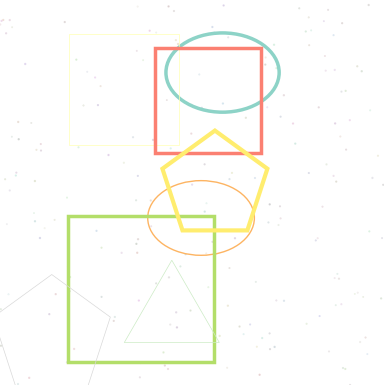[{"shape": "oval", "thickness": 2.5, "radius": 0.74, "center": [0.578, 0.812]}, {"shape": "square", "thickness": 0.5, "radius": 0.72, "center": [0.323, 0.768]}, {"shape": "square", "thickness": 2.5, "radius": 0.68, "center": [0.54, 0.739]}, {"shape": "oval", "thickness": 1, "radius": 0.69, "center": [0.522, 0.434]}, {"shape": "square", "thickness": 2.5, "radius": 0.95, "center": [0.367, 0.25]}, {"shape": "pentagon", "thickness": 0.5, "radius": 0.8, "center": [0.134, 0.127]}, {"shape": "triangle", "thickness": 0.5, "radius": 0.71, "center": [0.446, 0.182]}, {"shape": "pentagon", "thickness": 3, "radius": 0.72, "center": [0.558, 0.517]}]